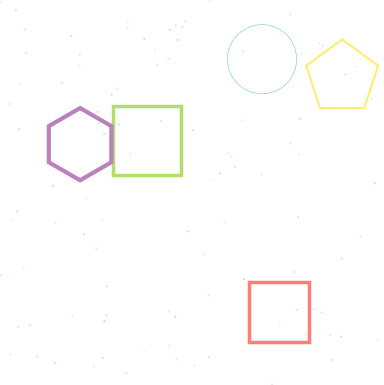[{"shape": "circle", "thickness": 0.5, "radius": 0.45, "center": [0.681, 0.846]}, {"shape": "square", "thickness": 2.5, "radius": 0.39, "center": [0.724, 0.19]}, {"shape": "square", "thickness": 2.5, "radius": 0.44, "center": [0.381, 0.635]}, {"shape": "hexagon", "thickness": 3, "radius": 0.47, "center": [0.208, 0.626]}, {"shape": "pentagon", "thickness": 1.5, "radius": 0.49, "center": [0.889, 0.799]}]